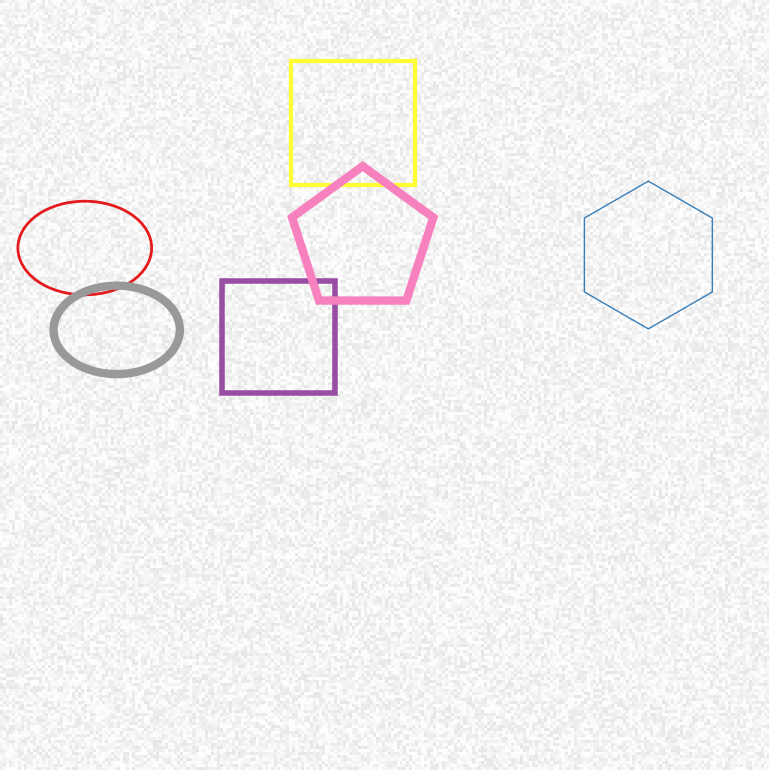[{"shape": "oval", "thickness": 1, "radius": 0.43, "center": [0.11, 0.678]}, {"shape": "hexagon", "thickness": 0.5, "radius": 0.48, "center": [0.842, 0.669]}, {"shape": "square", "thickness": 2, "radius": 0.37, "center": [0.362, 0.562]}, {"shape": "square", "thickness": 1.5, "radius": 0.4, "center": [0.458, 0.84]}, {"shape": "pentagon", "thickness": 3, "radius": 0.48, "center": [0.471, 0.688]}, {"shape": "oval", "thickness": 3, "radius": 0.41, "center": [0.152, 0.572]}]